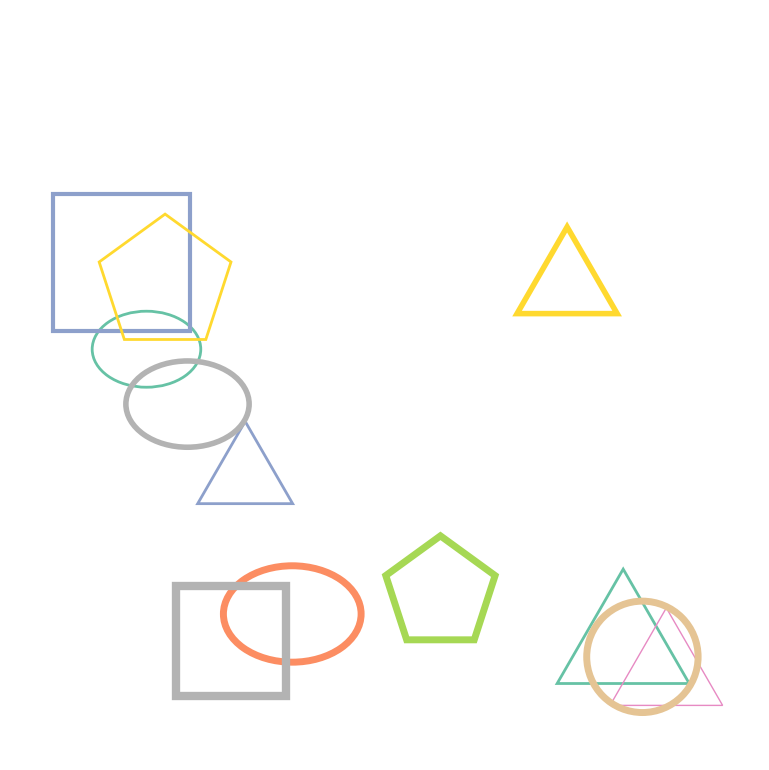[{"shape": "triangle", "thickness": 1, "radius": 0.5, "center": [0.809, 0.162]}, {"shape": "oval", "thickness": 1, "radius": 0.35, "center": [0.19, 0.546]}, {"shape": "oval", "thickness": 2.5, "radius": 0.45, "center": [0.38, 0.203]}, {"shape": "triangle", "thickness": 1, "radius": 0.36, "center": [0.318, 0.382]}, {"shape": "square", "thickness": 1.5, "radius": 0.44, "center": [0.158, 0.659]}, {"shape": "triangle", "thickness": 0.5, "radius": 0.42, "center": [0.865, 0.126]}, {"shape": "pentagon", "thickness": 2.5, "radius": 0.37, "center": [0.572, 0.229]}, {"shape": "triangle", "thickness": 2, "radius": 0.38, "center": [0.737, 0.63]}, {"shape": "pentagon", "thickness": 1, "radius": 0.45, "center": [0.214, 0.632]}, {"shape": "circle", "thickness": 2.5, "radius": 0.36, "center": [0.834, 0.147]}, {"shape": "square", "thickness": 3, "radius": 0.36, "center": [0.301, 0.168]}, {"shape": "oval", "thickness": 2, "radius": 0.4, "center": [0.244, 0.475]}]